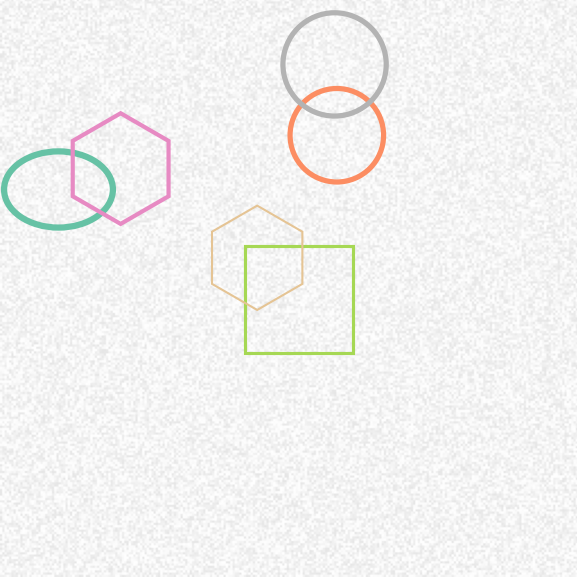[{"shape": "oval", "thickness": 3, "radius": 0.47, "center": [0.101, 0.671]}, {"shape": "circle", "thickness": 2.5, "radius": 0.4, "center": [0.583, 0.765]}, {"shape": "hexagon", "thickness": 2, "radius": 0.48, "center": [0.209, 0.707]}, {"shape": "square", "thickness": 1.5, "radius": 0.46, "center": [0.518, 0.481]}, {"shape": "hexagon", "thickness": 1, "radius": 0.45, "center": [0.445, 0.553]}, {"shape": "circle", "thickness": 2.5, "radius": 0.45, "center": [0.579, 0.888]}]